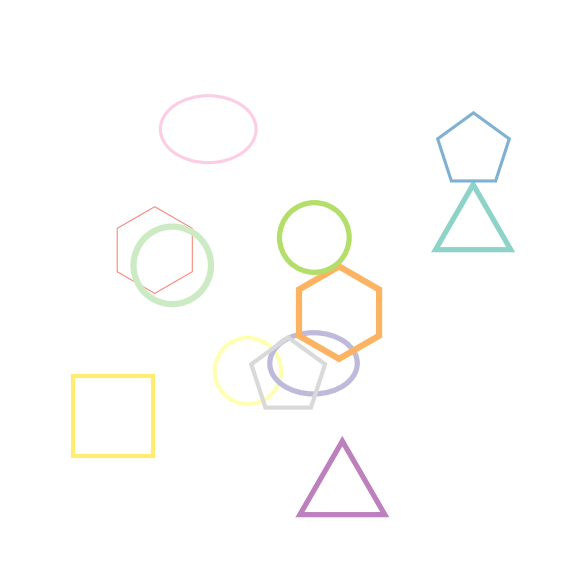[{"shape": "triangle", "thickness": 2.5, "radius": 0.38, "center": [0.819, 0.604]}, {"shape": "circle", "thickness": 2, "radius": 0.29, "center": [0.429, 0.357]}, {"shape": "oval", "thickness": 2.5, "radius": 0.38, "center": [0.543, 0.37]}, {"shape": "hexagon", "thickness": 0.5, "radius": 0.38, "center": [0.268, 0.566]}, {"shape": "pentagon", "thickness": 1.5, "radius": 0.33, "center": [0.82, 0.739]}, {"shape": "hexagon", "thickness": 3, "radius": 0.4, "center": [0.587, 0.458]}, {"shape": "circle", "thickness": 2.5, "radius": 0.3, "center": [0.544, 0.588]}, {"shape": "oval", "thickness": 1.5, "radius": 0.41, "center": [0.361, 0.775]}, {"shape": "pentagon", "thickness": 2, "radius": 0.34, "center": [0.499, 0.348]}, {"shape": "triangle", "thickness": 2.5, "radius": 0.42, "center": [0.593, 0.15]}, {"shape": "circle", "thickness": 3, "radius": 0.34, "center": [0.298, 0.54]}, {"shape": "square", "thickness": 2, "radius": 0.34, "center": [0.196, 0.278]}]